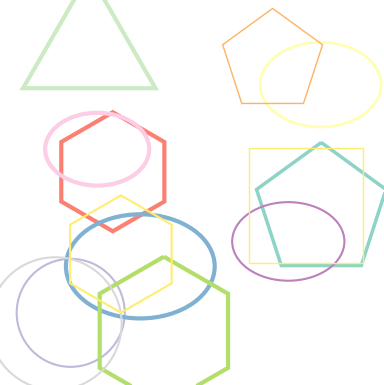[{"shape": "pentagon", "thickness": 2.5, "radius": 0.88, "center": [0.834, 0.453]}, {"shape": "oval", "thickness": 2, "radius": 0.79, "center": [0.833, 0.78]}, {"shape": "circle", "thickness": 1.5, "radius": 0.7, "center": [0.184, 0.187]}, {"shape": "hexagon", "thickness": 3, "radius": 0.77, "center": [0.293, 0.554]}, {"shape": "oval", "thickness": 3, "radius": 0.97, "center": [0.364, 0.308]}, {"shape": "pentagon", "thickness": 1, "radius": 0.68, "center": [0.708, 0.842]}, {"shape": "hexagon", "thickness": 3, "radius": 0.96, "center": [0.426, 0.141]}, {"shape": "oval", "thickness": 3, "radius": 0.68, "center": [0.252, 0.613]}, {"shape": "circle", "thickness": 1.5, "radius": 0.86, "center": [0.144, 0.159]}, {"shape": "oval", "thickness": 1.5, "radius": 0.73, "center": [0.749, 0.373]}, {"shape": "triangle", "thickness": 3, "radius": 0.99, "center": [0.232, 0.87]}, {"shape": "hexagon", "thickness": 1.5, "radius": 0.76, "center": [0.314, 0.34]}, {"shape": "square", "thickness": 1, "radius": 0.74, "center": [0.795, 0.466]}]